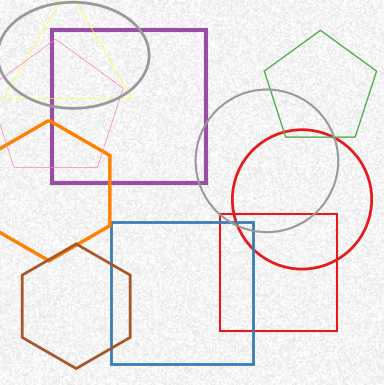[{"shape": "square", "thickness": 1.5, "radius": 0.76, "center": [0.723, 0.292]}, {"shape": "circle", "thickness": 2, "radius": 0.9, "center": [0.784, 0.482]}, {"shape": "square", "thickness": 2, "radius": 0.93, "center": [0.473, 0.238]}, {"shape": "pentagon", "thickness": 1, "radius": 0.77, "center": [0.832, 0.768]}, {"shape": "square", "thickness": 3, "radius": 1.0, "center": [0.335, 0.724]}, {"shape": "hexagon", "thickness": 2.5, "radius": 0.91, "center": [0.127, 0.505]}, {"shape": "triangle", "thickness": 0.5, "radius": 0.96, "center": [0.176, 0.84]}, {"shape": "hexagon", "thickness": 2, "radius": 0.81, "center": [0.198, 0.205]}, {"shape": "pentagon", "thickness": 0.5, "radius": 0.92, "center": [0.145, 0.714]}, {"shape": "oval", "thickness": 2, "radius": 0.98, "center": [0.19, 0.856]}, {"shape": "circle", "thickness": 1.5, "radius": 0.93, "center": [0.693, 0.582]}]